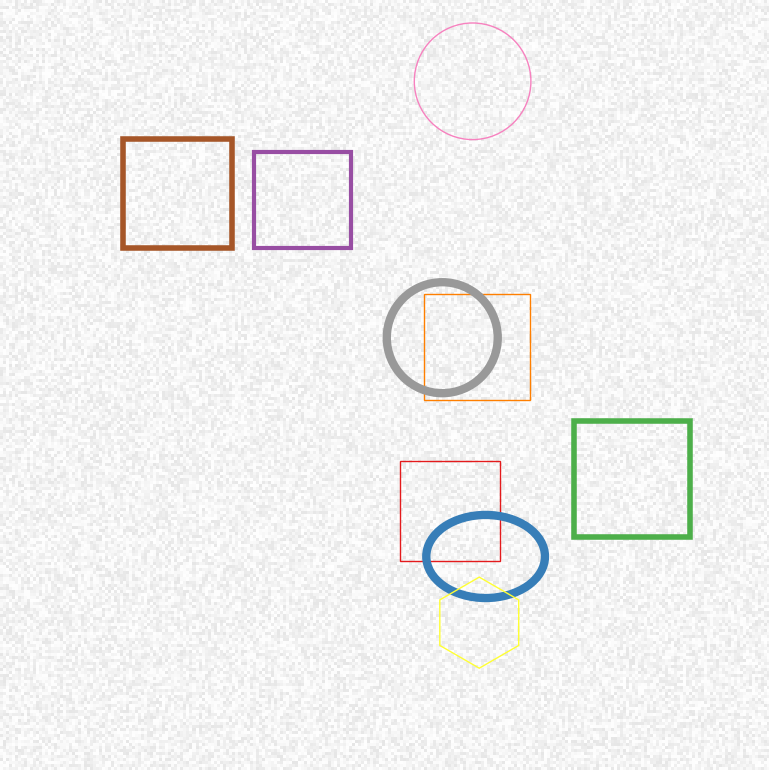[{"shape": "square", "thickness": 0.5, "radius": 0.32, "center": [0.585, 0.337]}, {"shape": "oval", "thickness": 3, "radius": 0.39, "center": [0.631, 0.277]}, {"shape": "square", "thickness": 2, "radius": 0.38, "center": [0.821, 0.378]}, {"shape": "square", "thickness": 1.5, "radius": 0.31, "center": [0.393, 0.74]}, {"shape": "square", "thickness": 0.5, "radius": 0.34, "center": [0.619, 0.549]}, {"shape": "hexagon", "thickness": 0.5, "radius": 0.3, "center": [0.622, 0.191]}, {"shape": "square", "thickness": 2, "radius": 0.35, "center": [0.231, 0.749]}, {"shape": "circle", "thickness": 0.5, "radius": 0.38, "center": [0.614, 0.894]}, {"shape": "circle", "thickness": 3, "radius": 0.36, "center": [0.574, 0.561]}]